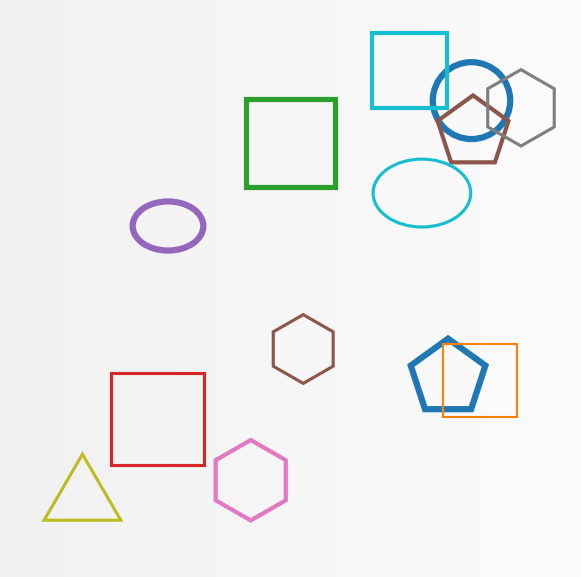[{"shape": "circle", "thickness": 3, "radius": 0.33, "center": [0.811, 0.825]}, {"shape": "pentagon", "thickness": 3, "radius": 0.34, "center": [0.771, 0.345]}, {"shape": "square", "thickness": 1, "radius": 0.32, "center": [0.826, 0.341]}, {"shape": "square", "thickness": 2.5, "radius": 0.38, "center": [0.5, 0.751]}, {"shape": "square", "thickness": 1.5, "radius": 0.4, "center": [0.27, 0.274]}, {"shape": "oval", "thickness": 3, "radius": 0.3, "center": [0.289, 0.608]}, {"shape": "hexagon", "thickness": 1.5, "radius": 0.3, "center": [0.522, 0.395]}, {"shape": "pentagon", "thickness": 2, "radius": 0.32, "center": [0.814, 0.77]}, {"shape": "hexagon", "thickness": 2, "radius": 0.35, "center": [0.431, 0.168]}, {"shape": "hexagon", "thickness": 1.5, "radius": 0.33, "center": [0.896, 0.812]}, {"shape": "triangle", "thickness": 1.5, "radius": 0.38, "center": [0.142, 0.136]}, {"shape": "oval", "thickness": 1.5, "radius": 0.42, "center": [0.726, 0.665]}, {"shape": "square", "thickness": 2, "radius": 0.32, "center": [0.704, 0.877]}]